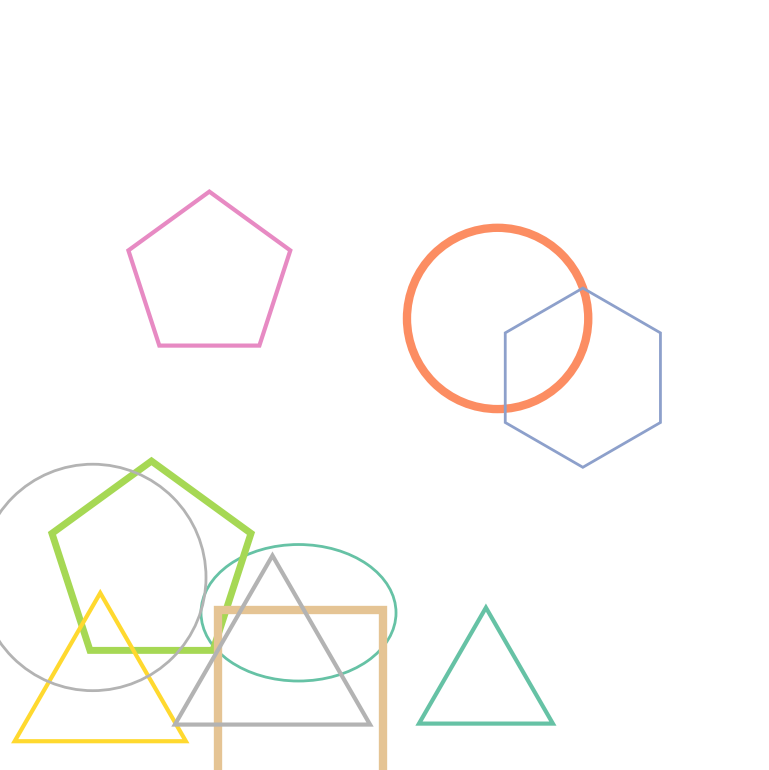[{"shape": "triangle", "thickness": 1.5, "radius": 0.5, "center": [0.631, 0.11]}, {"shape": "oval", "thickness": 1, "radius": 0.63, "center": [0.388, 0.204]}, {"shape": "circle", "thickness": 3, "radius": 0.59, "center": [0.646, 0.586]}, {"shape": "hexagon", "thickness": 1, "radius": 0.58, "center": [0.757, 0.509]}, {"shape": "pentagon", "thickness": 1.5, "radius": 0.55, "center": [0.272, 0.641]}, {"shape": "pentagon", "thickness": 2.5, "radius": 0.68, "center": [0.197, 0.265]}, {"shape": "triangle", "thickness": 1.5, "radius": 0.64, "center": [0.13, 0.102]}, {"shape": "square", "thickness": 3, "radius": 0.53, "center": [0.39, 0.101]}, {"shape": "triangle", "thickness": 1.5, "radius": 0.73, "center": [0.354, 0.132]}, {"shape": "circle", "thickness": 1, "radius": 0.74, "center": [0.12, 0.25]}]